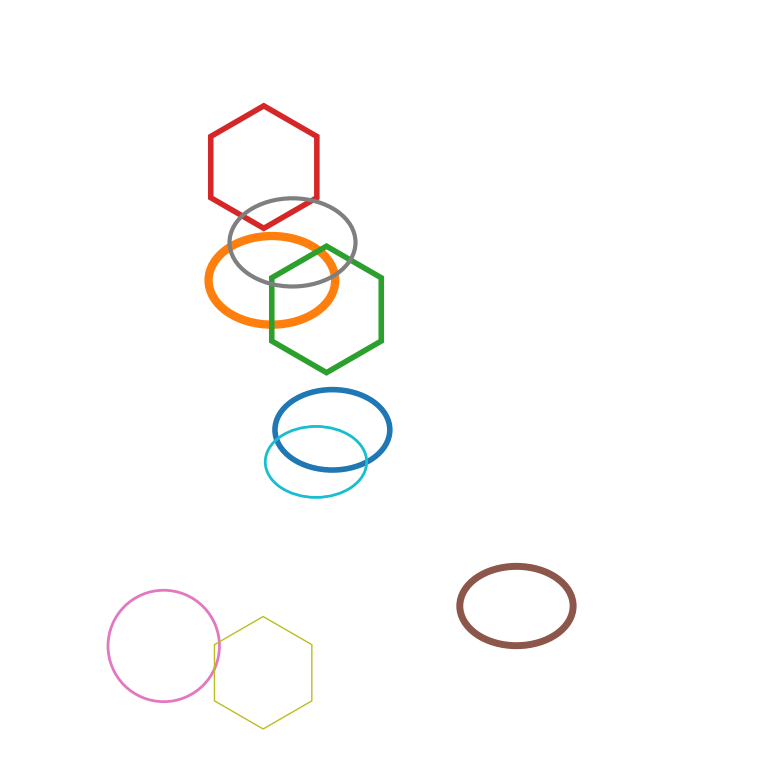[{"shape": "oval", "thickness": 2, "radius": 0.37, "center": [0.432, 0.442]}, {"shape": "oval", "thickness": 3, "radius": 0.41, "center": [0.353, 0.636]}, {"shape": "hexagon", "thickness": 2, "radius": 0.41, "center": [0.424, 0.598]}, {"shape": "hexagon", "thickness": 2, "radius": 0.4, "center": [0.343, 0.783]}, {"shape": "oval", "thickness": 2.5, "radius": 0.37, "center": [0.671, 0.213]}, {"shape": "circle", "thickness": 1, "radius": 0.36, "center": [0.213, 0.161]}, {"shape": "oval", "thickness": 1.5, "radius": 0.41, "center": [0.38, 0.685]}, {"shape": "hexagon", "thickness": 0.5, "radius": 0.37, "center": [0.342, 0.126]}, {"shape": "oval", "thickness": 1, "radius": 0.33, "center": [0.41, 0.4]}]